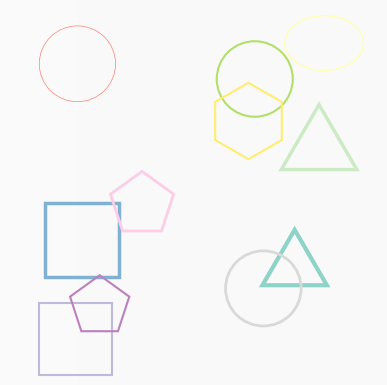[{"shape": "triangle", "thickness": 3, "radius": 0.48, "center": [0.76, 0.307]}, {"shape": "oval", "thickness": 1, "radius": 0.51, "center": [0.837, 0.888]}, {"shape": "square", "thickness": 1.5, "radius": 0.47, "center": [0.196, 0.12]}, {"shape": "circle", "thickness": 0.5, "radius": 0.49, "center": [0.2, 0.834]}, {"shape": "square", "thickness": 2.5, "radius": 0.48, "center": [0.212, 0.376]}, {"shape": "circle", "thickness": 1.5, "radius": 0.49, "center": [0.657, 0.795]}, {"shape": "pentagon", "thickness": 2, "radius": 0.43, "center": [0.367, 0.469]}, {"shape": "circle", "thickness": 2, "radius": 0.49, "center": [0.68, 0.251]}, {"shape": "pentagon", "thickness": 1.5, "radius": 0.4, "center": [0.257, 0.205]}, {"shape": "triangle", "thickness": 2.5, "radius": 0.56, "center": [0.823, 0.616]}, {"shape": "hexagon", "thickness": 1.5, "radius": 0.5, "center": [0.641, 0.686]}]